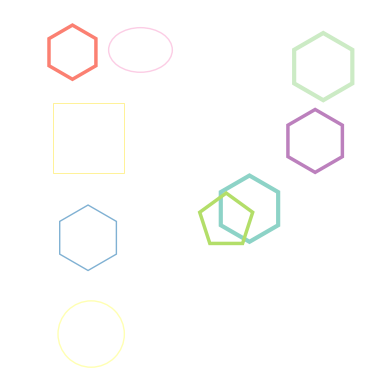[{"shape": "hexagon", "thickness": 3, "radius": 0.43, "center": [0.648, 0.458]}, {"shape": "circle", "thickness": 1, "radius": 0.43, "center": [0.237, 0.132]}, {"shape": "hexagon", "thickness": 2.5, "radius": 0.35, "center": [0.188, 0.864]}, {"shape": "hexagon", "thickness": 1, "radius": 0.42, "center": [0.229, 0.382]}, {"shape": "pentagon", "thickness": 2.5, "radius": 0.36, "center": [0.588, 0.426]}, {"shape": "oval", "thickness": 1, "radius": 0.41, "center": [0.365, 0.87]}, {"shape": "hexagon", "thickness": 2.5, "radius": 0.41, "center": [0.819, 0.634]}, {"shape": "hexagon", "thickness": 3, "radius": 0.44, "center": [0.84, 0.827]}, {"shape": "square", "thickness": 0.5, "radius": 0.46, "center": [0.23, 0.642]}]